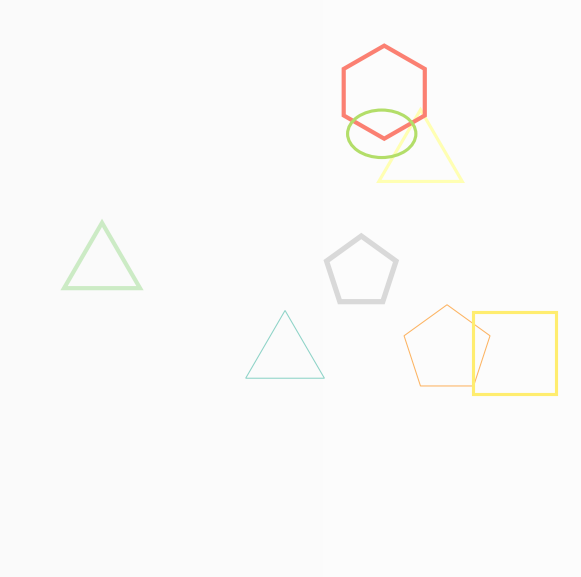[{"shape": "triangle", "thickness": 0.5, "radius": 0.39, "center": [0.49, 0.383]}, {"shape": "triangle", "thickness": 1.5, "radius": 0.41, "center": [0.723, 0.726]}, {"shape": "hexagon", "thickness": 2, "radius": 0.4, "center": [0.661, 0.84]}, {"shape": "pentagon", "thickness": 0.5, "radius": 0.39, "center": [0.769, 0.394]}, {"shape": "oval", "thickness": 1.5, "radius": 0.29, "center": [0.657, 0.767]}, {"shape": "pentagon", "thickness": 2.5, "radius": 0.31, "center": [0.622, 0.528]}, {"shape": "triangle", "thickness": 2, "radius": 0.38, "center": [0.176, 0.538]}, {"shape": "square", "thickness": 1.5, "radius": 0.35, "center": [0.885, 0.387]}]